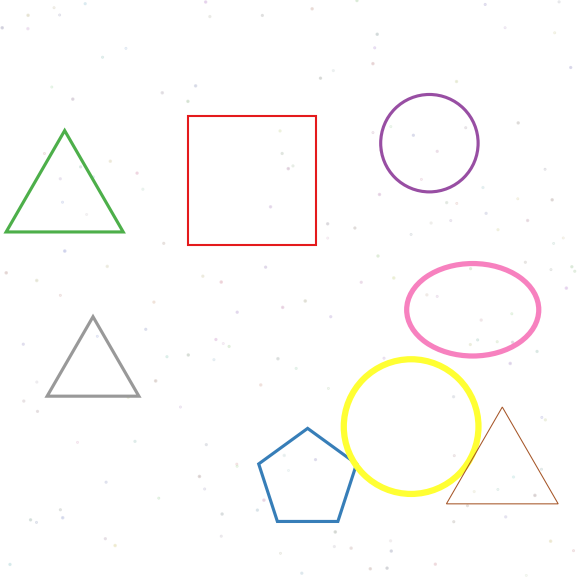[{"shape": "square", "thickness": 1, "radius": 0.56, "center": [0.436, 0.686]}, {"shape": "pentagon", "thickness": 1.5, "radius": 0.45, "center": [0.533, 0.168]}, {"shape": "triangle", "thickness": 1.5, "radius": 0.59, "center": [0.112, 0.656]}, {"shape": "circle", "thickness": 1.5, "radius": 0.42, "center": [0.744, 0.751]}, {"shape": "circle", "thickness": 3, "radius": 0.58, "center": [0.712, 0.26]}, {"shape": "triangle", "thickness": 0.5, "radius": 0.56, "center": [0.87, 0.183]}, {"shape": "oval", "thickness": 2.5, "radius": 0.57, "center": [0.819, 0.463]}, {"shape": "triangle", "thickness": 1.5, "radius": 0.46, "center": [0.161, 0.359]}]